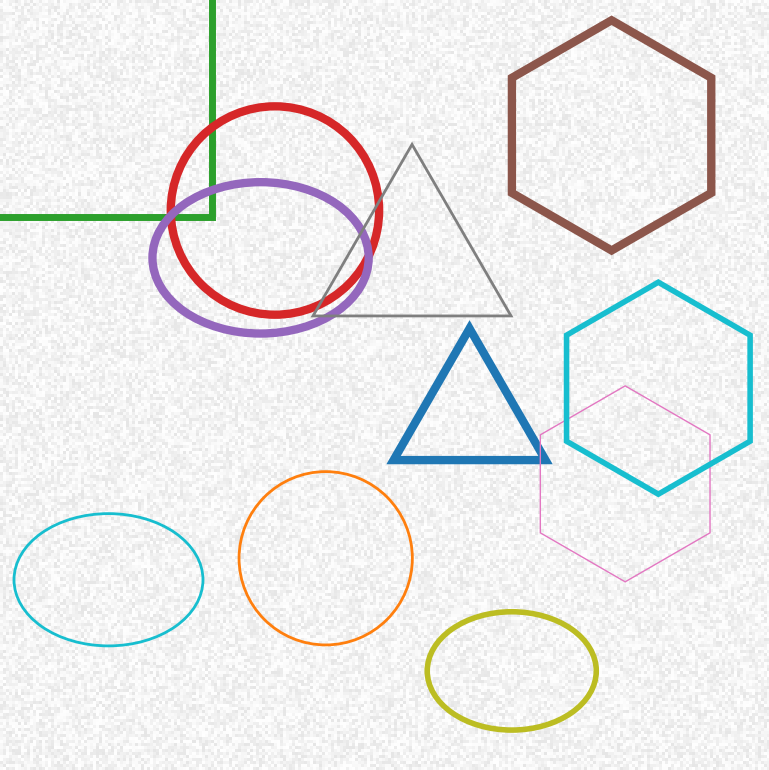[{"shape": "triangle", "thickness": 3, "radius": 0.57, "center": [0.61, 0.459]}, {"shape": "circle", "thickness": 1, "radius": 0.56, "center": [0.423, 0.275]}, {"shape": "square", "thickness": 2.5, "radius": 0.72, "center": [0.131, 0.862]}, {"shape": "circle", "thickness": 3, "radius": 0.68, "center": [0.357, 0.727]}, {"shape": "oval", "thickness": 3, "radius": 0.7, "center": [0.338, 0.665]}, {"shape": "hexagon", "thickness": 3, "radius": 0.75, "center": [0.794, 0.824]}, {"shape": "hexagon", "thickness": 0.5, "radius": 0.64, "center": [0.812, 0.372]}, {"shape": "triangle", "thickness": 1, "radius": 0.74, "center": [0.535, 0.664]}, {"shape": "oval", "thickness": 2, "radius": 0.55, "center": [0.665, 0.129]}, {"shape": "hexagon", "thickness": 2, "radius": 0.69, "center": [0.855, 0.496]}, {"shape": "oval", "thickness": 1, "radius": 0.61, "center": [0.141, 0.247]}]